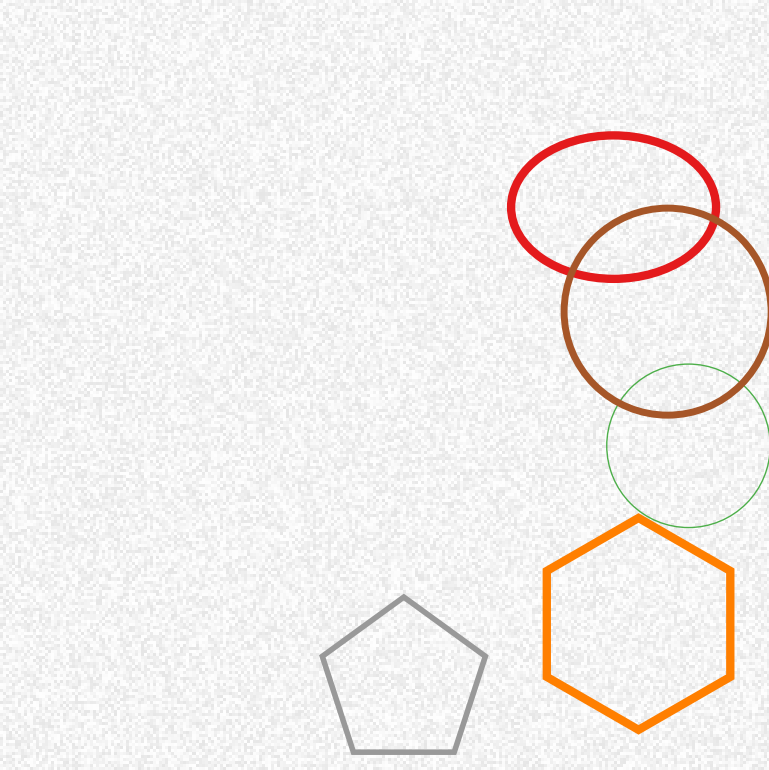[{"shape": "oval", "thickness": 3, "radius": 0.67, "center": [0.797, 0.731]}, {"shape": "circle", "thickness": 0.5, "radius": 0.53, "center": [0.894, 0.421]}, {"shape": "hexagon", "thickness": 3, "radius": 0.69, "center": [0.829, 0.19]}, {"shape": "circle", "thickness": 2.5, "radius": 0.67, "center": [0.867, 0.595]}, {"shape": "pentagon", "thickness": 2, "radius": 0.56, "center": [0.524, 0.113]}]